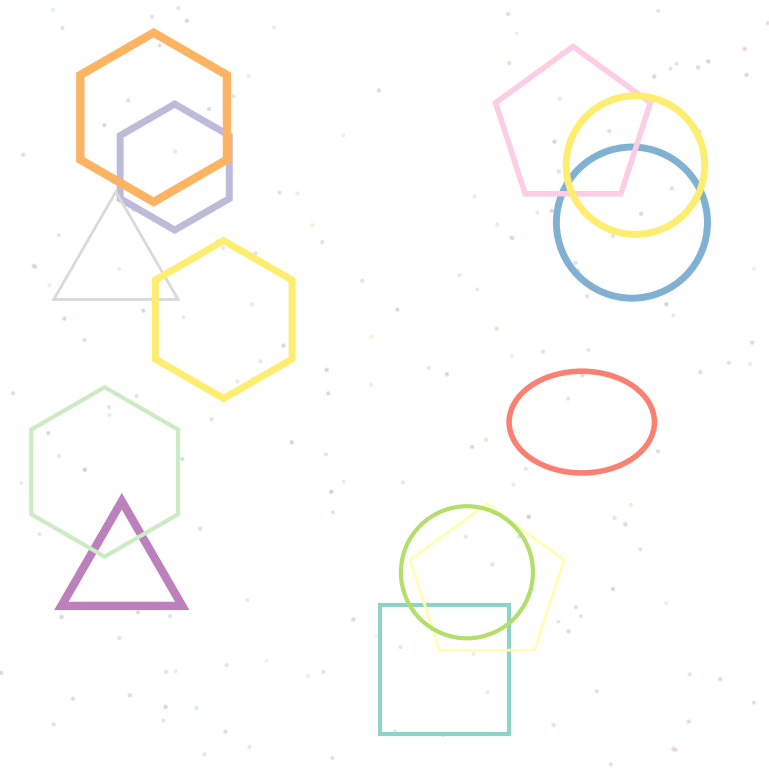[{"shape": "square", "thickness": 1.5, "radius": 0.42, "center": [0.577, 0.131]}, {"shape": "pentagon", "thickness": 1, "radius": 0.53, "center": [0.632, 0.241]}, {"shape": "hexagon", "thickness": 2.5, "radius": 0.41, "center": [0.227, 0.783]}, {"shape": "oval", "thickness": 2, "radius": 0.47, "center": [0.756, 0.452]}, {"shape": "circle", "thickness": 2.5, "radius": 0.49, "center": [0.821, 0.711]}, {"shape": "hexagon", "thickness": 3, "radius": 0.55, "center": [0.2, 0.848]}, {"shape": "circle", "thickness": 1.5, "radius": 0.43, "center": [0.606, 0.257]}, {"shape": "pentagon", "thickness": 2, "radius": 0.53, "center": [0.744, 0.834]}, {"shape": "triangle", "thickness": 1, "radius": 0.47, "center": [0.151, 0.658]}, {"shape": "triangle", "thickness": 3, "radius": 0.45, "center": [0.158, 0.258]}, {"shape": "hexagon", "thickness": 1.5, "radius": 0.55, "center": [0.136, 0.387]}, {"shape": "hexagon", "thickness": 2.5, "radius": 0.51, "center": [0.29, 0.585]}, {"shape": "circle", "thickness": 2.5, "radius": 0.45, "center": [0.825, 0.786]}]